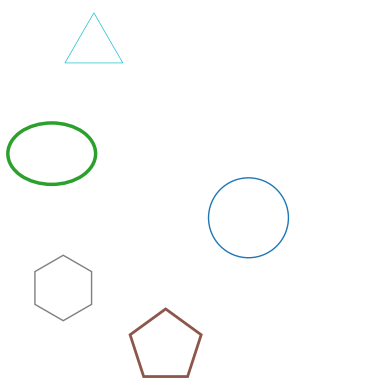[{"shape": "circle", "thickness": 1, "radius": 0.52, "center": [0.645, 0.434]}, {"shape": "oval", "thickness": 2.5, "radius": 0.57, "center": [0.134, 0.601]}, {"shape": "pentagon", "thickness": 2, "radius": 0.49, "center": [0.43, 0.1]}, {"shape": "hexagon", "thickness": 1, "radius": 0.42, "center": [0.164, 0.252]}, {"shape": "triangle", "thickness": 0.5, "radius": 0.43, "center": [0.244, 0.88]}]